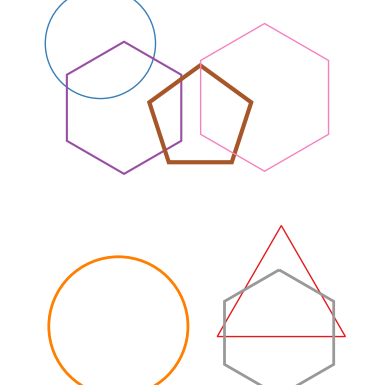[{"shape": "triangle", "thickness": 1, "radius": 0.96, "center": [0.731, 0.222]}, {"shape": "circle", "thickness": 1, "radius": 0.72, "center": [0.261, 0.887]}, {"shape": "hexagon", "thickness": 1.5, "radius": 0.86, "center": [0.322, 0.72]}, {"shape": "circle", "thickness": 2, "radius": 0.9, "center": [0.308, 0.152]}, {"shape": "pentagon", "thickness": 3, "radius": 0.7, "center": [0.52, 0.691]}, {"shape": "hexagon", "thickness": 1, "radius": 0.96, "center": [0.687, 0.747]}, {"shape": "hexagon", "thickness": 2, "radius": 0.82, "center": [0.725, 0.135]}]